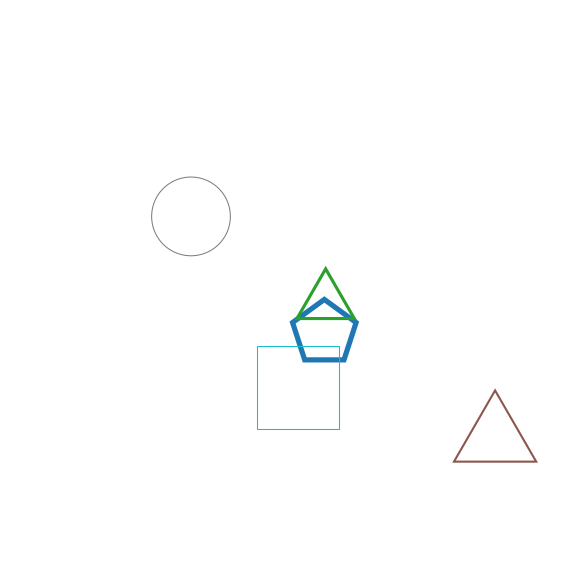[{"shape": "pentagon", "thickness": 2.5, "radius": 0.29, "center": [0.562, 0.423]}, {"shape": "triangle", "thickness": 1.5, "radius": 0.29, "center": [0.564, 0.476]}, {"shape": "triangle", "thickness": 1, "radius": 0.41, "center": [0.857, 0.241]}, {"shape": "circle", "thickness": 0.5, "radius": 0.34, "center": [0.331, 0.624]}, {"shape": "square", "thickness": 0.5, "radius": 0.36, "center": [0.516, 0.328]}]